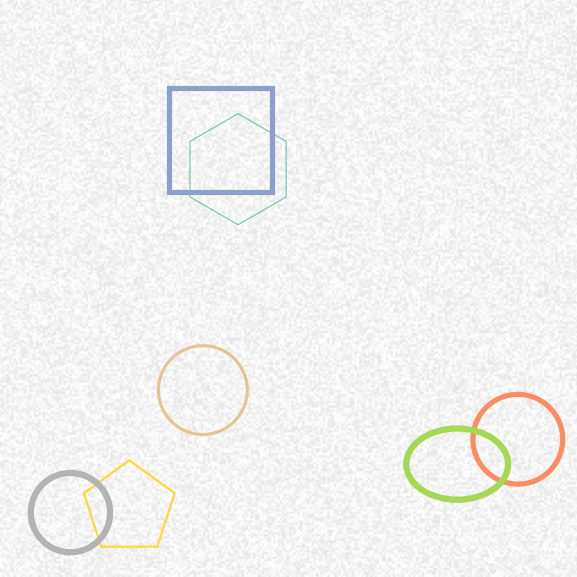[{"shape": "hexagon", "thickness": 0.5, "radius": 0.48, "center": [0.412, 0.706]}, {"shape": "circle", "thickness": 2.5, "radius": 0.39, "center": [0.897, 0.239]}, {"shape": "square", "thickness": 2.5, "radius": 0.45, "center": [0.382, 0.757]}, {"shape": "oval", "thickness": 3, "radius": 0.44, "center": [0.792, 0.196]}, {"shape": "pentagon", "thickness": 1, "radius": 0.41, "center": [0.224, 0.119]}, {"shape": "circle", "thickness": 1.5, "radius": 0.38, "center": [0.351, 0.324]}, {"shape": "circle", "thickness": 3, "radius": 0.34, "center": [0.122, 0.111]}]